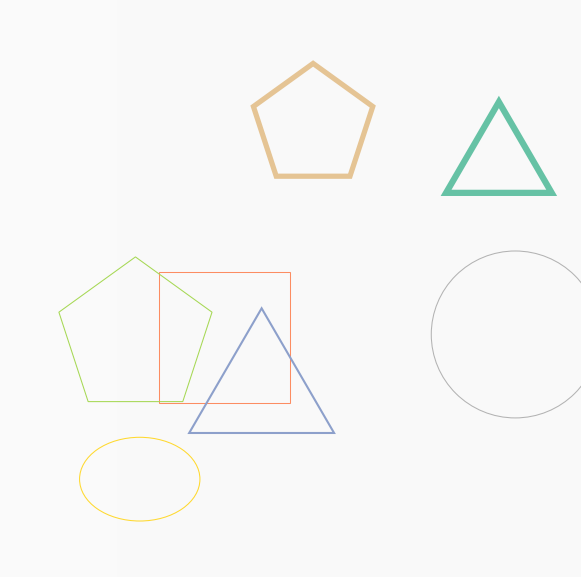[{"shape": "triangle", "thickness": 3, "radius": 0.52, "center": [0.858, 0.718]}, {"shape": "square", "thickness": 0.5, "radius": 0.57, "center": [0.386, 0.414]}, {"shape": "triangle", "thickness": 1, "radius": 0.72, "center": [0.45, 0.321]}, {"shape": "pentagon", "thickness": 0.5, "radius": 0.69, "center": [0.233, 0.416]}, {"shape": "oval", "thickness": 0.5, "radius": 0.52, "center": [0.24, 0.169]}, {"shape": "pentagon", "thickness": 2.5, "radius": 0.54, "center": [0.539, 0.781]}, {"shape": "circle", "thickness": 0.5, "radius": 0.72, "center": [0.887, 0.42]}]